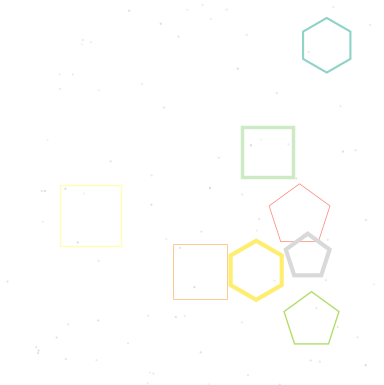[{"shape": "hexagon", "thickness": 1.5, "radius": 0.35, "center": [0.849, 0.882]}, {"shape": "square", "thickness": 1, "radius": 0.4, "center": [0.235, 0.44]}, {"shape": "pentagon", "thickness": 0.5, "radius": 0.42, "center": [0.778, 0.44]}, {"shape": "square", "thickness": 0.5, "radius": 0.35, "center": [0.52, 0.295]}, {"shape": "pentagon", "thickness": 1, "radius": 0.38, "center": [0.809, 0.167]}, {"shape": "pentagon", "thickness": 3, "radius": 0.3, "center": [0.799, 0.333]}, {"shape": "square", "thickness": 2.5, "radius": 0.33, "center": [0.695, 0.605]}, {"shape": "hexagon", "thickness": 3, "radius": 0.38, "center": [0.665, 0.298]}]